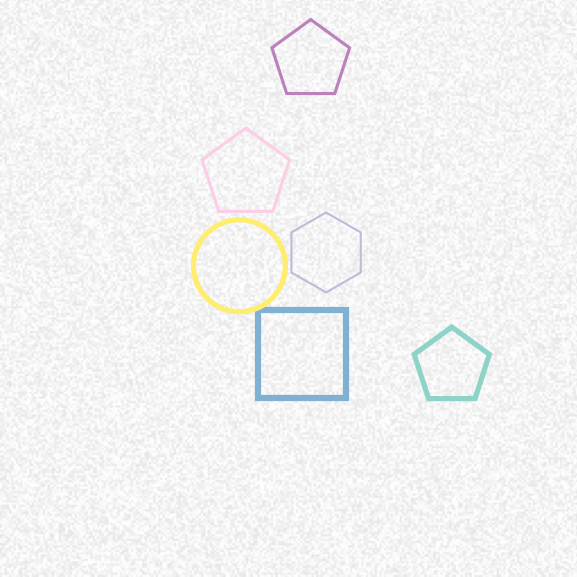[{"shape": "pentagon", "thickness": 2.5, "radius": 0.34, "center": [0.782, 0.364]}, {"shape": "hexagon", "thickness": 1, "radius": 0.35, "center": [0.565, 0.562]}, {"shape": "square", "thickness": 3, "radius": 0.38, "center": [0.523, 0.386]}, {"shape": "pentagon", "thickness": 1.5, "radius": 0.4, "center": [0.426, 0.698]}, {"shape": "pentagon", "thickness": 1.5, "radius": 0.35, "center": [0.538, 0.894]}, {"shape": "circle", "thickness": 2.5, "radius": 0.4, "center": [0.415, 0.539]}]